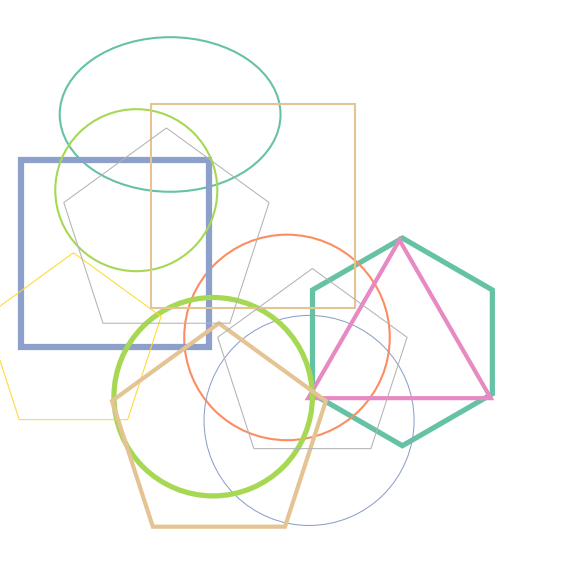[{"shape": "hexagon", "thickness": 2.5, "radius": 0.9, "center": [0.697, 0.407]}, {"shape": "oval", "thickness": 1, "radius": 0.96, "center": [0.295, 0.801]}, {"shape": "circle", "thickness": 1, "radius": 0.89, "center": [0.497, 0.415]}, {"shape": "square", "thickness": 3, "radius": 0.81, "center": [0.199, 0.561]}, {"shape": "circle", "thickness": 0.5, "radius": 0.91, "center": [0.535, 0.271]}, {"shape": "triangle", "thickness": 2, "radius": 0.91, "center": [0.692, 0.401]}, {"shape": "circle", "thickness": 1, "radius": 0.7, "center": [0.236, 0.67]}, {"shape": "circle", "thickness": 2.5, "radius": 0.86, "center": [0.369, 0.312]}, {"shape": "pentagon", "thickness": 0.5, "radius": 0.8, "center": [0.127, 0.402]}, {"shape": "pentagon", "thickness": 2, "radius": 0.97, "center": [0.379, 0.245]}, {"shape": "square", "thickness": 1, "radius": 0.88, "center": [0.438, 0.643]}, {"shape": "pentagon", "thickness": 0.5, "radius": 0.93, "center": [0.288, 0.591]}, {"shape": "pentagon", "thickness": 0.5, "radius": 0.86, "center": [0.541, 0.362]}]